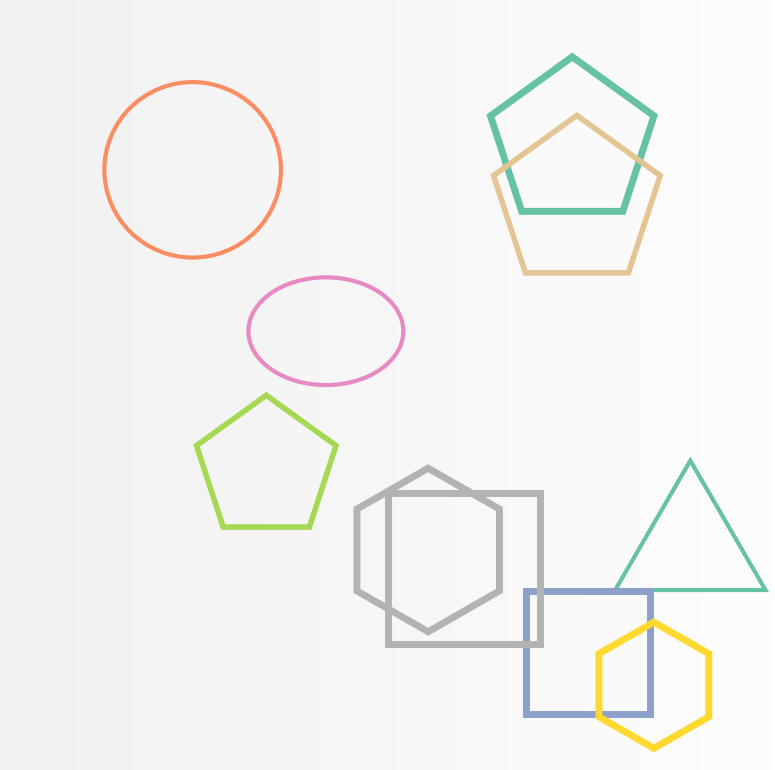[{"shape": "pentagon", "thickness": 2.5, "radius": 0.55, "center": [0.738, 0.815]}, {"shape": "triangle", "thickness": 1.5, "radius": 0.56, "center": [0.891, 0.29]}, {"shape": "circle", "thickness": 1.5, "radius": 0.57, "center": [0.249, 0.779]}, {"shape": "square", "thickness": 2.5, "radius": 0.4, "center": [0.759, 0.152]}, {"shape": "oval", "thickness": 1.5, "radius": 0.5, "center": [0.42, 0.57]}, {"shape": "pentagon", "thickness": 2, "radius": 0.47, "center": [0.344, 0.392]}, {"shape": "hexagon", "thickness": 2.5, "radius": 0.41, "center": [0.844, 0.11]}, {"shape": "pentagon", "thickness": 2, "radius": 0.57, "center": [0.744, 0.737]}, {"shape": "square", "thickness": 2.5, "radius": 0.49, "center": [0.598, 0.262]}, {"shape": "hexagon", "thickness": 2.5, "radius": 0.53, "center": [0.553, 0.286]}]